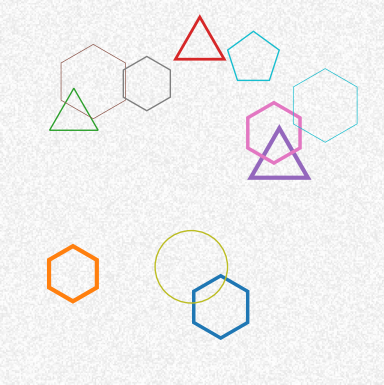[{"shape": "hexagon", "thickness": 2.5, "radius": 0.4, "center": [0.573, 0.203]}, {"shape": "hexagon", "thickness": 3, "radius": 0.36, "center": [0.189, 0.289]}, {"shape": "triangle", "thickness": 1, "radius": 0.36, "center": [0.192, 0.698]}, {"shape": "triangle", "thickness": 2, "radius": 0.37, "center": [0.519, 0.883]}, {"shape": "triangle", "thickness": 3, "radius": 0.43, "center": [0.726, 0.581]}, {"shape": "hexagon", "thickness": 0.5, "radius": 0.48, "center": [0.242, 0.788]}, {"shape": "hexagon", "thickness": 2.5, "radius": 0.39, "center": [0.711, 0.655]}, {"shape": "hexagon", "thickness": 1, "radius": 0.35, "center": [0.381, 0.783]}, {"shape": "circle", "thickness": 1, "radius": 0.47, "center": [0.497, 0.307]}, {"shape": "pentagon", "thickness": 1, "radius": 0.35, "center": [0.658, 0.848]}, {"shape": "hexagon", "thickness": 0.5, "radius": 0.48, "center": [0.845, 0.726]}]